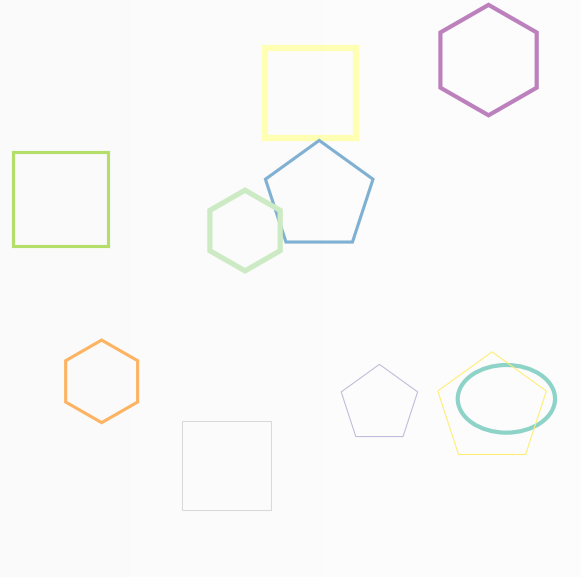[{"shape": "oval", "thickness": 2, "radius": 0.42, "center": [0.871, 0.309]}, {"shape": "square", "thickness": 3, "radius": 0.39, "center": [0.534, 0.838]}, {"shape": "pentagon", "thickness": 0.5, "radius": 0.35, "center": [0.653, 0.299]}, {"shape": "pentagon", "thickness": 1.5, "radius": 0.49, "center": [0.549, 0.659]}, {"shape": "hexagon", "thickness": 1.5, "radius": 0.36, "center": [0.175, 0.339]}, {"shape": "square", "thickness": 1.5, "radius": 0.41, "center": [0.104, 0.654]}, {"shape": "square", "thickness": 0.5, "radius": 0.39, "center": [0.39, 0.194]}, {"shape": "hexagon", "thickness": 2, "radius": 0.48, "center": [0.841, 0.895]}, {"shape": "hexagon", "thickness": 2.5, "radius": 0.35, "center": [0.422, 0.6]}, {"shape": "pentagon", "thickness": 0.5, "radius": 0.49, "center": [0.847, 0.292]}]